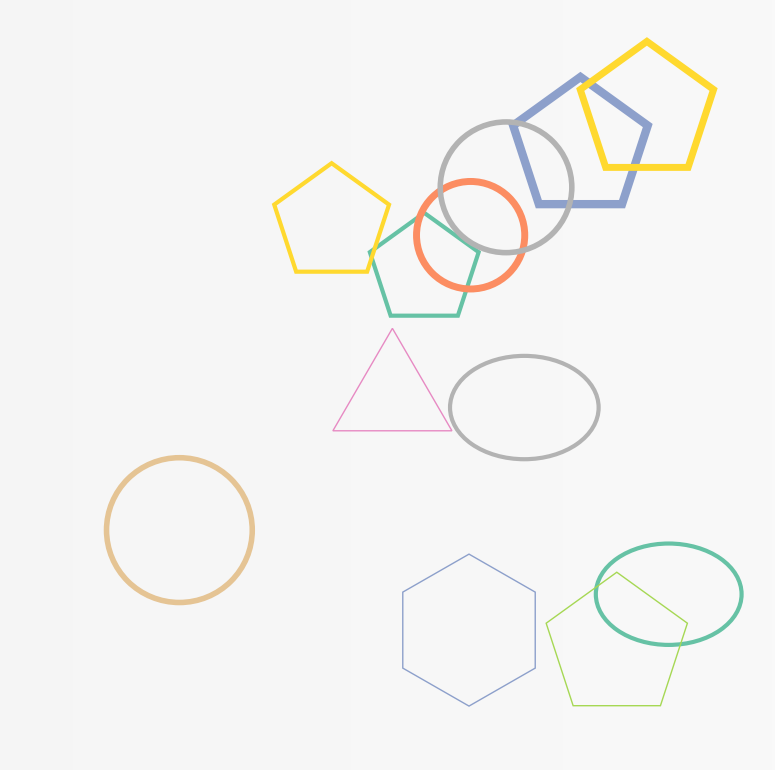[{"shape": "pentagon", "thickness": 1.5, "radius": 0.37, "center": [0.547, 0.65]}, {"shape": "oval", "thickness": 1.5, "radius": 0.47, "center": [0.863, 0.228]}, {"shape": "circle", "thickness": 2.5, "radius": 0.35, "center": [0.607, 0.695]}, {"shape": "pentagon", "thickness": 3, "radius": 0.46, "center": [0.749, 0.809]}, {"shape": "hexagon", "thickness": 0.5, "radius": 0.49, "center": [0.605, 0.182]}, {"shape": "triangle", "thickness": 0.5, "radius": 0.44, "center": [0.506, 0.485]}, {"shape": "pentagon", "thickness": 0.5, "radius": 0.48, "center": [0.796, 0.161]}, {"shape": "pentagon", "thickness": 1.5, "radius": 0.39, "center": [0.428, 0.71]}, {"shape": "pentagon", "thickness": 2.5, "radius": 0.45, "center": [0.835, 0.856]}, {"shape": "circle", "thickness": 2, "radius": 0.47, "center": [0.231, 0.312]}, {"shape": "oval", "thickness": 1.5, "radius": 0.48, "center": [0.677, 0.471]}, {"shape": "circle", "thickness": 2, "radius": 0.42, "center": [0.653, 0.757]}]